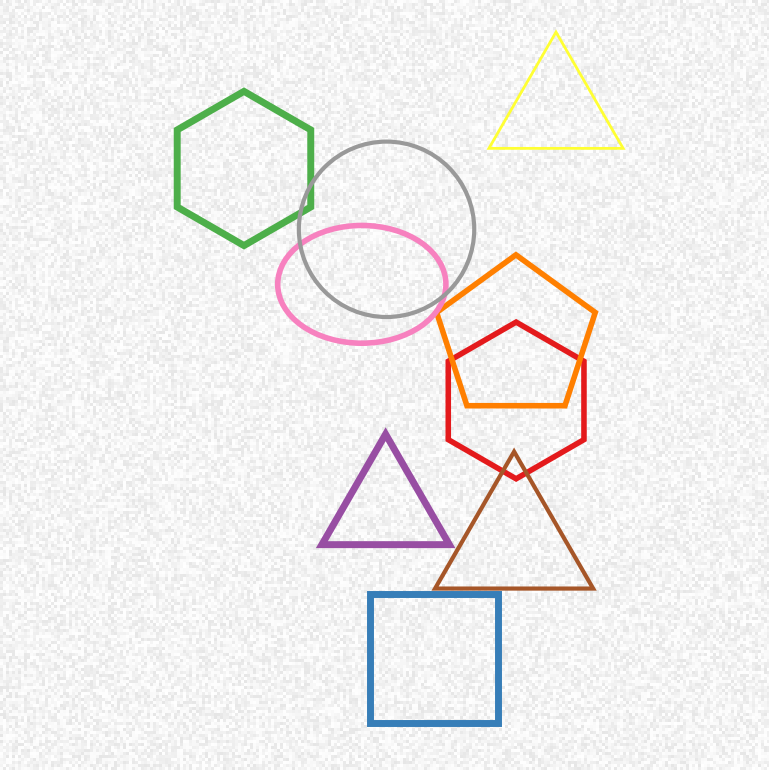[{"shape": "hexagon", "thickness": 2, "radius": 0.51, "center": [0.67, 0.48]}, {"shape": "square", "thickness": 2.5, "radius": 0.42, "center": [0.563, 0.145]}, {"shape": "hexagon", "thickness": 2.5, "radius": 0.5, "center": [0.317, 0.781]}, {"shape": "triangle", "thickness": 2.5, "radius": 0.48, "center": [0.501, 0.34]}, {"shape": "pentagon", "thickness": 2, "radius": 0.54, "center": [0.67, 0.561]}, {"shape": "triangle", "thickness": 1, "radius": 0.5, "center": [0.722, 0.858]}, {"shape": "triangle", "thickness": 1.5, "radius": 0.59, "center": [0.668, 0.295]}, {"shape": "oval", "thickness": 2, "radius": 0.55, "center": [0.47, 0.631]}, {"shape": "circle", "thickness": 1.5, "radius": 0.57, "center": [0.502, 0.702]}]